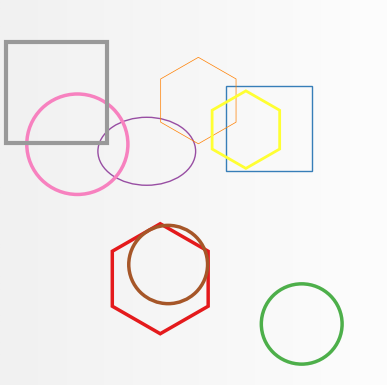[{"shape": "hexagon", "thickness": 2.5, "radius": 0.71, "center": [0.414, 0.276]}, {"shape": "square", "thickness": 1, "radius": 0.55, "center": [0.694, 0.666]}, {"shape": "circle", "thickness": 2.5, "radius": 0.52, "center": [0.779, 0.158]}, {"shape": "oval", "thickness": 1, "radius": 0.63, "center": [0.379, 0.607]}, {"shape": "hexagon", "thickness": 0.5, "radius": 0.56, "center": [0.512, 0.739]}, {"shape": "hexagon", "thickness": 2, "radius": 0.5, "center": [0.635, 0.663]}, {"shape": "circle", "thickness": 2.5, "radius": 0.51, "center": [0.434, 0.313]}, {"shape": "circle", "thickness": 2.5, "radius": 0.65, "center": [0.2, 0.625]}, {"shape": "square", "thickness": 3, "radius": 0.65, "center": [0.146, 0.76]}]